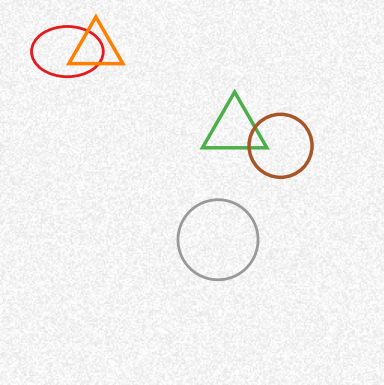[{"shape": "oval", "thickness": 2, "radius": 0.47, "center": [0.175, 0.866]}, {"shape": "triangle", "thickness": 2.5, "radius": 0.48, "center": [0.609, 0.664]}, {"shape": "triangle", "thickness": 2.5, "radius": 0.4, "center": [0.249, 0.875]}, {"shape": "circle", "thickness": 2.5, "radius": 0.41, "center": [0.729, 0.621]}, {"shape": "circle", "thickness": 2, "radius": 0.52, "center": [0.566, 0.377]}]